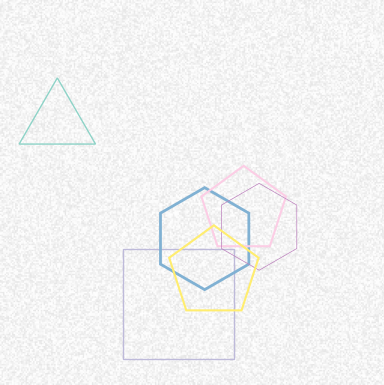[{"shape": "triangle", "thickness": 1, "radius": 0.57, "center": [0.149, 0.683]}, {"shape": "square", "thickness": 1, "radius": 0.72, "center": [0.463, 0.21]}, {"shape": "hexagon", "thickness": 2, "radius": 0.66, "center": [0.532, 0.38]}, {"shape": "pentagon", "thickness": 1.5, "radius": 0.58, "center": [0.633, 0.454]}, {"shape": "hexagon", "thickness": 0.5, "radius": 0.56, "center": [0.673, 0.411]}, {"shape": "pentagon", "thickness": 1.5, "radius": 0.61, "center": [0.556, 0.293]}]